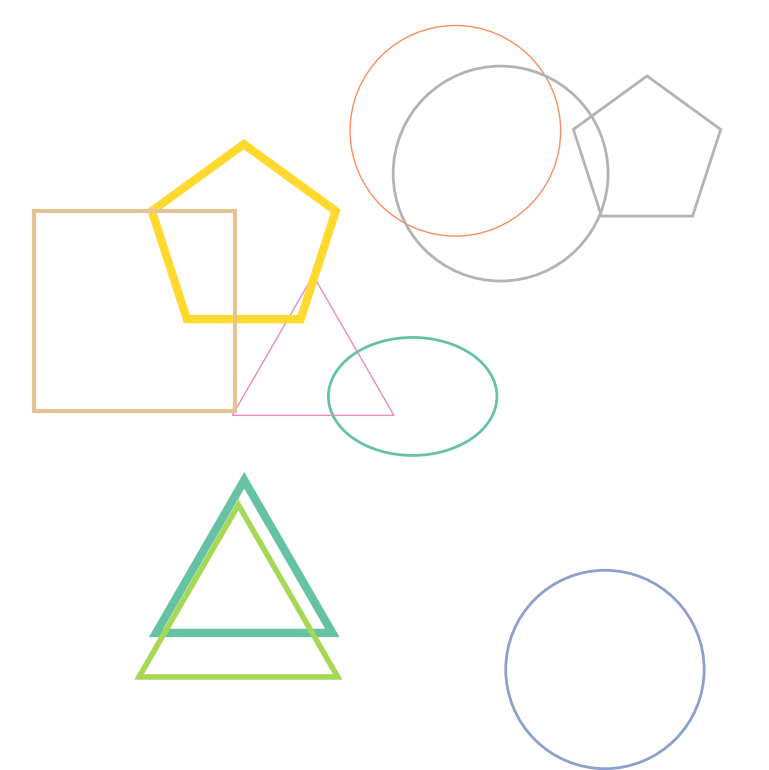[{"shape": "triangle", "thickness": 3, "radius": 0.66, "center": [0.317, 0.244]}, {"shape": "oval", "thickness": 1, "radius": 0.55, "center": [0.536, 0.485]}, {"shape": "circle", "thickness": 0.5, "radius": 0.68, "center": [0.591, 0.83]}, {"shape": "circle", "thickness": 1, "radius": 0.64, "center": [0.786, 0.131]}, {"shape": "triangle", "thickness": 0.5, "radius": 0.61, "center": [0.407, 0.521]}, {"shape": "triangle", "thickness": 2, "radius": 0.74, "center": [0.31, 0.195]}, {"shape": "pentagon", "thickness": 3, "radius": 0.63, "center": [0.317, 0.687]}, {"shape": "square", "thickness": 1.5, "radius": 0.65, "center": [0.174, 0.596]}, {"shape": "circle", "thickness": 1, "radius": 0.7, "center": [0.65, 0.775]}, {"shape": "pentagon", "thickness": 1, "radius": 0.5, "center": [0.84, 0.801]}]